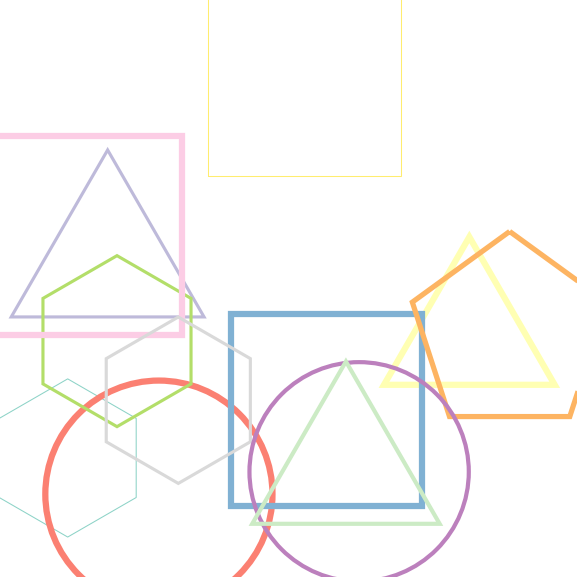[{"shape": "hexagon", "thickness": 0.5, "radius": 0.68, "center": [0.117, 0.206]}, {"shape": "triangle", "thickness": 3, "radius": 0.85, "center": [0.813, 0.418]}, {"shape": "triangle", "thickness": 1.5, "radius": 0.96, "center": [0.186, 0.547]}, {"shape": "circle", "thickness": 3, "radius": 0.98, "center": [0.275, 0.143]}, {"shape": "square", "thickness": 3, "radius": 0.83, "center": [0.566, 0.289]}, {"shape": "pentagon", "thickness": 2.5, "radius": 0.89, "center": [0.883, 0.421]}, {"shape": "hexagon", "thickness": 1.5, "radius": 0.74, "center": [0.203, 0.408]}, {"shape": "square", "thickness": 3, "radius": 0.86, "center": [0.144, 0.591]}, {"shape": "hexagon", "thickness": 1.5, "radius": 0.72, "center": [0.309, 0.306]}, {"shape": "circle", "thickness": 2, "radius": 0.95, "center": [0.622, 0.182]}, {"shape": "triangle", "thickness": 2, "radius": 0.94, "center": [0.599, 0.186]}, {"shape": "square", "thickness": 0.5, "radius": 0.84, "center": [0.527, 0.861]}]